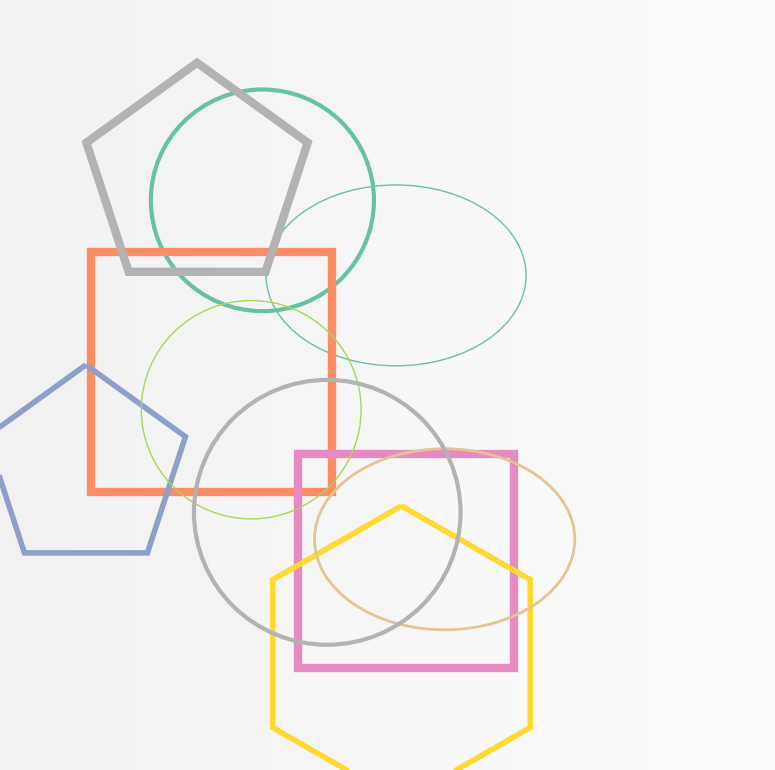[{"shape": "oval", "thickness": 0.5, "radius": 0.84, "center": [0.511, 0.642]}, {"shape": "circle", "thickness": 1.5, "radius": 0.72, "center": [0.339, 0.74]}, {"shape": "square", "thickness": 3, "radius": 0.78, "center": [0.273, 0.517]}, {"shape": "pentagon", "thickness": 2, "radius": 0.67, "center": [0.111, 0.391]}, {"shape": "square", "thickness": 3, "radius": 0.69, "center": [0.524, 0.271]}, {"shape": "circle", "thickness": 0.5, "radius": 0.71, "center": [0.324, 0.468]}, {"shape": "hexagon", "thickness": 2, "radius": 0.96, "center": [0.518, 0.151]}, {"shape": "oval", "thickness": 1, "radius": 0.84, "center": [0.574, 0.3]}, {"shape": "pentagon", "thickness": 3, "radius": 0.75, "center": [0.254, 0.768]}, {"shape": "circle", "thickness": 1.5, "radius": 0.86, "center": [0.422, 0.335]}]